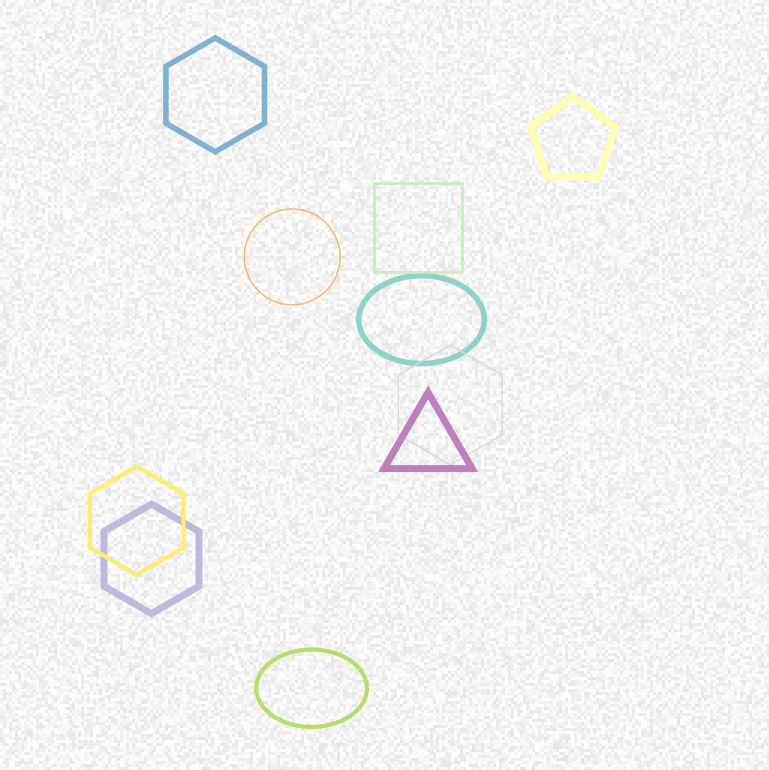[{"shape": "oval", "thickness": 2, "radius": 0.41, "center": [0.548, 0.585]}, {"shape": "pentagon", "thickness": 2.5, "radius": 0.29, "center": [0.744, 0.817]}, {"shape": "hexagon", "thickness": 2.5, "radius": 0.36, "center": [0.197, 0.274]}, {"shape": "hexagon", "thickness": 2, "radius": 0.37, "center": [0.279, 0.877]}, {"shape": "circle", "thickness": 0.5, "radius": 0.31, "center": [0.379, 0.666]}, {"shape": "oval", "thickness": 1.5, "radius": 0.36, "center": [0.405, 0.106]}, {"shape": "hexagon", "thickness": 0.5, "radius": 0.39, "center": [0.585, 0.474]}, {"shape": "triangle", "thickness": 2.5, "radius": 0.33, "center": [0.556, 0.424]}, {"shape": "square", "thickness": 1, "radius": 0.29, "center": [0.543, 0.705]}, {"shape": "hexagon", "thickness": 1.5, "radius": 0.35, "center": [0.178, 0.324]}]